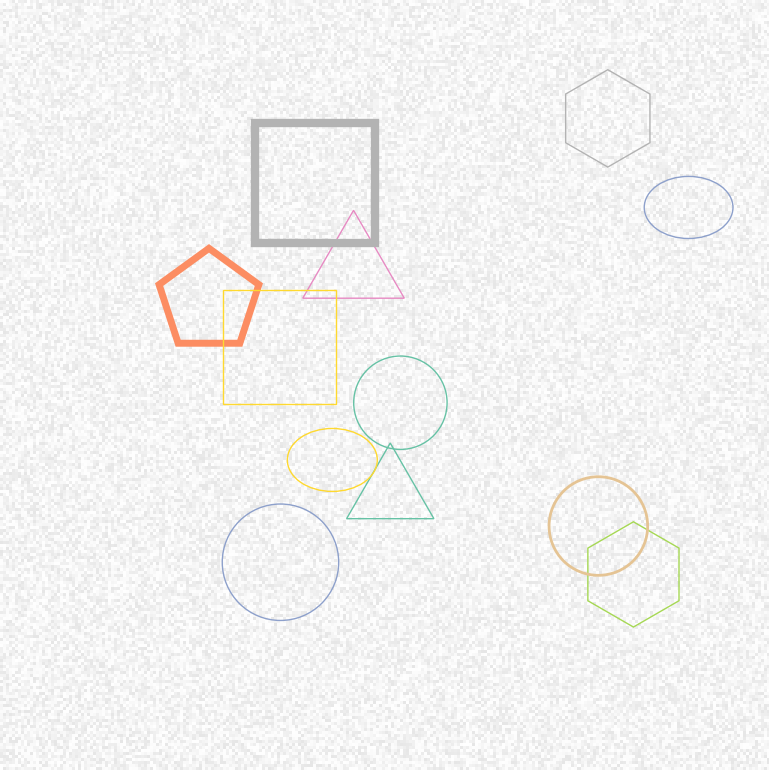[{"shape": "circle", "thickness": 0.5, "radius": 0.3, "center": [0.52, 0.477]}, {"shape": "triangle", "thickness": 0.5, "radius": 0.33, "center": [0.507, 0.359]}, {"shape": "pentagon", "thickness": 2.5, "radius": 0.34, "center": [0.271, 0.609]}, {"shape": "oval", "thickness": 0.5, "radius": 0.29, "center": [0.894, 0.731]}, {"shape": "circle", "thickness": 0.5, "radius": 0.38, "center": [0.364, 0.27]}, {"shape": "triangle", "thickness": 0.5, "radius": 0.38, "center": [0.459, 0.651]}, {"shape": "hexagon", "thickness": 0.5, "radius": 0.34, "center": [0.823, 0.254]}, {"shape": "oval", "thickness": 0.5, "radius": 0.29, "center": [0.432, 0.403]}, {"shape": "square", "thickness": 0.5, "radius": 0.37, "center": [0.363, 0.549]}, {"shape": "circle", "thickness": 1, "radius": 0.32, "center": [0.777, 0.317]}, {"shape": "square", "thickness": 3, "radius": 0.39, "center": [0.409, 0.762]}, {"shape": "hexagon", "thickness": 0.5, "radius": 0.32, "center": [0.789, 0.846]}]